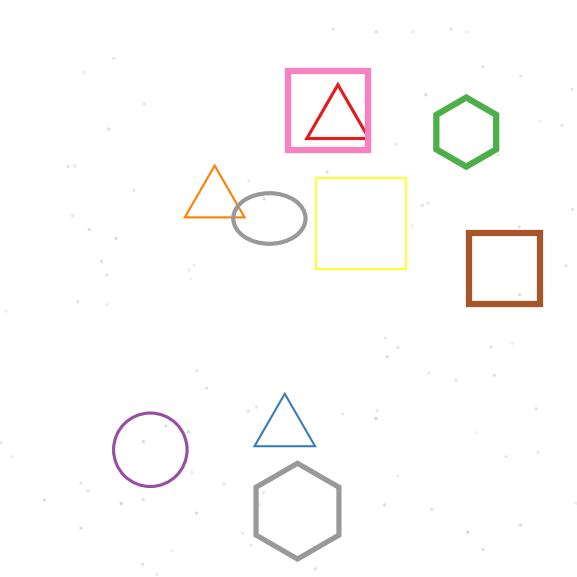[{"shape": "triangle", "thickness": 1.5, "radius": 0.31, "center": [0.585, 0.79]}, {"shape": "triangle", "thickness": 1, "radius": 0.3, "center": [0.493, 0.257]}, {"shape": "hexagon", "thickness": 3, "radius": 0.3, "center": [0.807, 0.77]}, {"shape": "circle", "thickness": 1.5, "radius": 0.32, "center": [0.26, 0.22]}, {"shape": "triangle", "thickness": 1, "radius": 0.3, "center": [0.372, 0.653]}, {"shape": "square", "thickness": 1, "radius": 0.39, "center": [0.625, 0.612]}, {"shape": "square", "thickness": 3, "radius": 0.31, "center": [0.874, 0.535]}, {"shape": "square", "thickness": 3, "radius": 0.34, "center": [0.568, 0.807]}, {"shape": "hexagon", "thickness": 2.5, "radius": 0.41, "center": [0.515, 0.114]}, {"shape": "oval", "thickness": 2, "radius": 0.31, "center": [0.467, 0.621]}]